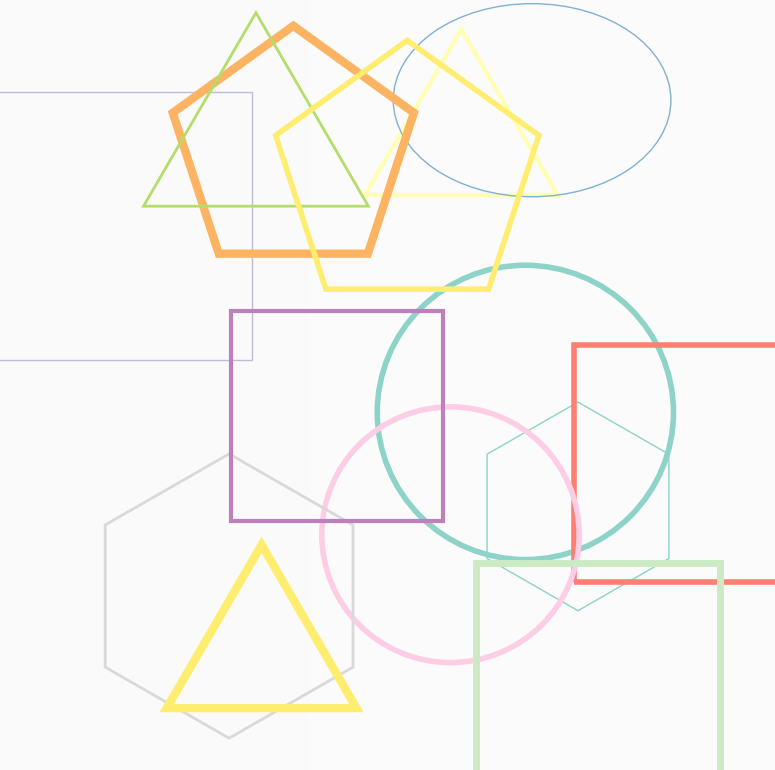[{"shape": "circle", "thickness": 2, "radius": 0.96, "center": [0.678, 0.464]}, {"shape": "hexagon", "thickness": 0.5, "radius": 0.68, "center": [0.746, 0.342]}, {"shape": "triangle", "thickness": 1.5, "radius": 0.72, "center": [0.595, 0.819]}, {"shape": "square", "thickness": 0.5, "radius": 0.87, "center": [0.152, 0.707]}, {"shape": "square", "thickness": 2, "radius": 0.77, "center": [0.894, 0.398]}, {"shape": "oval", "thickness": 0.5, "radius": 0.9, "center": [0.687, 0.87]}, {"shape": "pentagon", "thickness": 3, "radius": 0.82, "center": [0.378, 0.803]}, {"shape": "triangle", "thickness": 1, "radius": 0.84, "center": [0.33, 0.816]}, {"shape": "circle", "thickness": 2, "radius": 0.83, "center": [0.581, 0.306]}, {"shape": "hexagon", "thickness": 1, "radius": 0.92, "center": [0.296, 0.226]}, {"shape": "square", "thickness": 1.5, "radius": 0.68, "center": [0.435, 0.46]}, {"shape": "square", "thickness": 2.5, "radius": 0.78, "center": [0.772, 0.111]}, {"shape": "triangle", "thickness": 3, "radius": 0.71, "center": [0.338, 0.151]}, {"shape": "pentagon", "thickness": 2, "radius": 0.89, "center": [0.525, 0.769]}]